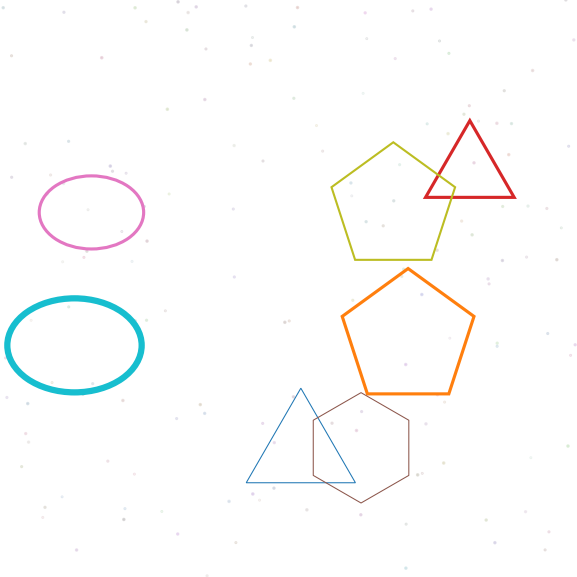[{"shape": "triangle", "thickness": 0.5, "radius": 0.55, "center": [0.521, 0.218]}, {"shape": "pentagon", "thickness": 1.5, "radius": 0.6, "center": [0.707, 0.414]}, {"shape": "triangle", "thickness": 1.5, "radius": 0.44, "center": [0.814, 0.702]}, {"shape": "hexagon", "thickness": 0.5, "radius": 0.48, "center": [0.625, 0.224]}, {"shape": "oval", "thickness": 1.5, "radius": 0.45, "center": [0.158, 0.631]}, {"shape": "pentagon", "thickness": 1, "radius": 0.56, "center": [0.681, 0.64]}, {"shape": "oval", "thickness": 3, "radius": 0.58, "center": [0.129, 0.401]}]